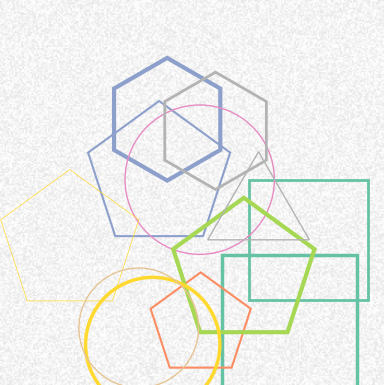[{"shape": "square", "thickness": 2, "radius": 0.78, "center": [0.801, 0.377]}, {"shape": "square", "thickness": 2.5, "radius": 0.88, "center": [0.752, 0.162]}, {"shape": "pentagon", "thickness": 1.5, "radius": 0.68, "center": [0.521, 0.156]}, {"shape": "hexagon", "thickness": 3, "radius": 0.8, "center": [0.434, 0.69]}, {"shape": "pentagon", "thickness": 1.5, "radius": 0.97, "center": [0.413, 0.544]}, {"shape": "circle", "thickness": 1, "radius": 0.97, "center": [0.519, 0.533]}, {"shape": "pentagon", "thickness": 3, "radius": 0.96, "center": [0.633, 0.293]}, {"shape": "circle", "thickness": 2.5, "radius": 0.87, "center": [0.397, 0.105]}, {"shape": "pentagon", "thickness": 0.5, "radius": 0.94, "center": [0.181, 0.371]}, {"shape": "circle", "thickness": 1, "radius": 0.78, "center": [0.36, 0.148]}, {"shape": "triangle", "thickness": 1, "radius": 0.76, "center": [0.671, 0.453]}, {"shape": "hexagon", "thickness": 2, "radius": 0.76, "center": [0.56, 0.66]}]